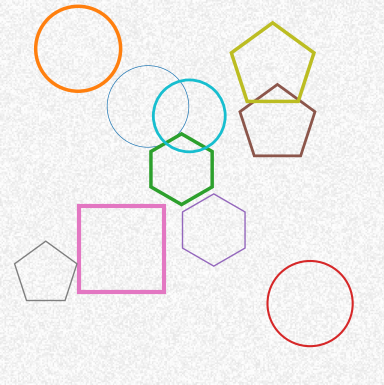[{"shape": "circle", "thickness": 0.5, "radius": 0.53, "center": [0.384, 0.724]}, {"shape": "circle", "thickness": 2.5, "radius": 0.55, "center": [0.203, 0.873]}, {"shape": "hexagon", "thickness": 2.5, "radius": 0.46, "center": [0.472, 0.56]}, {"shape": "circle", "thickness": 1.5, "radius": 0.55, "center": [0.805, 0.211]}, {"shape": "hexagon", "thickness": 1, "radius": 0.47, "center": [0.555, 0.403]}, {"shape": "pentagon", "thickness": 2, "radius": 0.51, "center": [0.721, 0.678]}, {"shape": "square", "thickness": 3, "radius": 0.56, "center": [0.315, 0.354]}, {"shape": "pentagon", "thickness": 1, "radius": 0.43, "center": [0.119, 0.288]}, {"shape": "pentagon", "thickness": 2.5, "radius": 0.56, "center": [0.708, 0.828]}, {"shape": "circle", "thickness": 2, "radius": 0.47, "center": [0.492, 0.699]}]